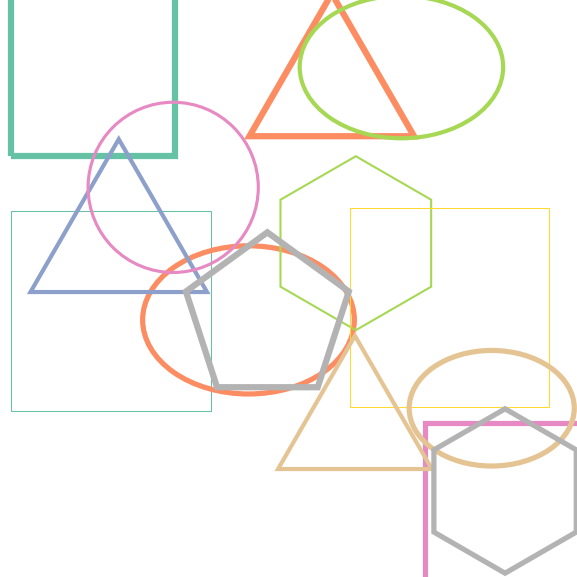[{"shape": "square", "thickness": 0.5, "radius": 0.87, "center": [0.192, 0.46]}, {"shape": "square", "thickness": 3, "radius": 0.71, "center": [0.161, 0.871]}, {"shape": "triangle", "thickness": 3, "radius": 0.82, "center": [0.574, 0.846]}, {"shape": "oval", "thickness": 2.5, "radius": 0.92, "center": [0.43, 0.445]}, {"shape": "triangle", "thickness": 2, "radius": 0.88, "center": [0.206, 0.582]}, {"shape": "circle", "thickness": 1.5, "radius": 0.74, "center": [0.3, 0.675]}, {"shape": "square", "thickness": 2.5, "radius": 0.67, "center": [0.87, 0.132]}, {"shape": "oval", "thickness": 2, "radius": 0.88, "center": [0.695, 0.883]}, {"shape": "hexagon", "thickness": 1, "radius": 0.75, "center": [0.616, 0.578]}, {"shape": "square", "thickness": 0.5, "radius": 0.86, "center": [0.779, 0.466]}, {"shape": "oval", "thickness": 2.5, "radius": 0.71, "center": [0.851, 0.292]}, {"shape": "triangle", "thickness": 2, "radius": 0.77, "center": [0.615, 0.264]}, {"shape": "hexagon", "thickness": 2.5, "radius": 0.71, "center": [0.875, 0.149]}, {"shape": "pentagon", "thickness": 3, "radius": 0.74, "center": [0.463, 0.449]}]